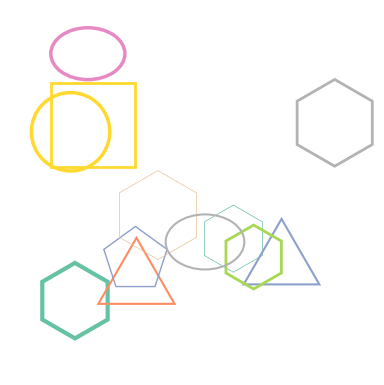[{"shape": "hexagon", "thickness": 3, "radius": 0.49, "center": [0.195, 0.219]}, {"shape": "hexagon", "thickness": 0.5, "radius": 0.44, "center": [0.606, 0.38]}, {"shape": "triangle", "thickness": 1.5, "radius": 0.57, "center": [0.354, 0.268]}, {"shape": "triangle", "thickness": 1.5, "radius": 0.57, "center": [0.731, 0.318]}, {"shape": "pentagon", "thickness": 1, "radius": 0.43, "center": [0.352, 0.326]}, {"shape": "oval", "thickness": 2.5, "radius": 0.48, "center": [0.228, 0.861]}, {"shape": "hexagon", "thickness": 2, "radius": 0.42, "center": [0.659, 0.332]}, {"shape": "square", "thickness": 2, "radius": 0.55, "center": [0.241, 0.676]}, {"shape": "circle", "thickness": 2.5, "radius": 0.51, "center": [0.183, 0.658]}, {"shape": "hexagon", "thickness": 0.5, "radius": 0.58, "center": [0.41, 0.441]}, {"shape": "hexagon", "thickness": 2, "radius": 0.56, "center": [0.869, 0.681]}, {"shape": "oval", "thickness": 1.5, "radius": 0.51, "center": [0.532, 0.372]}]